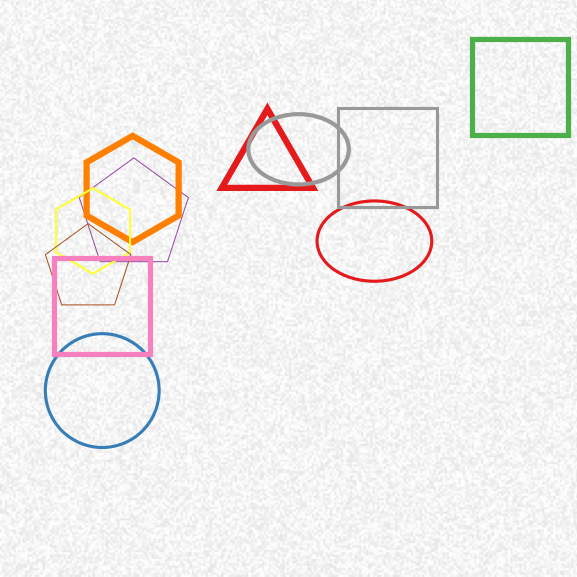[{"shape": "triangle", "thickness": 3, "radius": 0.46, "center": [0.463, 0.719]}, {"shape": "oval", "thickness": 1.5, "radius": 0.5, "center": [0.648, 0.582]}, {"shape": "circle", "thickness": 1.5, "radius": 0.49, "center": [0.177, 0.323]}, {"shape": "square", "thickness": 2.5, "radius": 0.42, "center": [0.9, 0.849]}, {"shape": "pentagon", "thickness": 0.5, "radius": 0.5, "center": [0.232, 0.626]}, {"shape": "hexagon", "thickness": 3, "radius": 0.46, "center": [0.23, 0.672]}, {"shape": "hexagon", "thickness": 1, "radius": 0.37, "center": [0.161, 0.599]}, {"shape": "pentagon", "thickness": 0.5, "radius": 0.39, "center": [0.153, 0.534]}, {"shape": "square", "thickness": 2.5, "radius": 0.41, "center": [0.177, 0.469]}, {"shape": "oval", "thickness": 2, "radius": 0.43, "center": [0.517, 0.741]}, {"shape": "square", "thickness": 1.5, "radius": 0.43, "center": [0.672, 0.726]}]